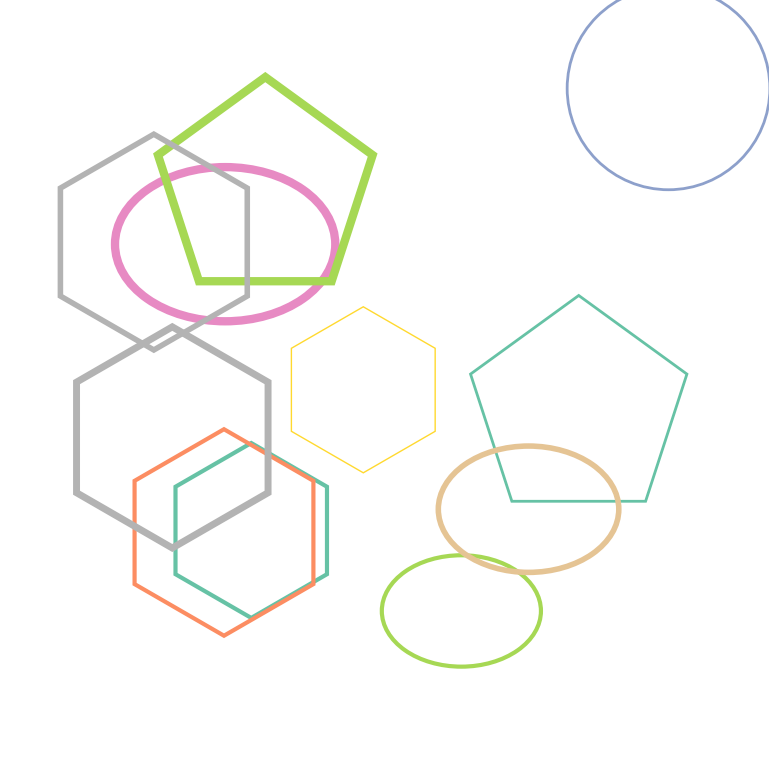[{"shape": "pentagon", "thickness": 1, "radius": 0.74, "center": [0.752, 0.469]}, {"shape": "hexagon", "thickness": 1.5, "radius": 0.57, "center": [0.326, 0.311]}, {"shape": "hexagon", "thickness": 1.5, "radius": 0.67, "center": [0.291, 0.308]}, {"shape": "circle", "thickness": 1, "radius": 0.66, "center": [0.868, 0.885]}, {"shape": "oval", "thickness": 3, "radius": 0.72, "center": [0.292, 0.683]}, {"shape": "oval", "thickness": 1.5, "radius": 0.52, "center": [0.599, 0.207]}, {"shape": "pentagon", "thickness": 3, "radius": 0.73, "center": [0.345, 0.753]}, {"shape": "hexagon", "thickness": 0.5, "radius": 0.54, "center": [0.472, 0.494]}, {"shape": "oval", "thickness": 2, "radius": 0.59, "center": [0.686, 0.339]}, {"shape": "hexagon", "thickness": 2.5, "radius": 0.72, "center": [0.224, 0.432]}, {"shape": "hexagon", "thickness": 2, "radius": 0.7, "center": [0.2, 0.686]}]